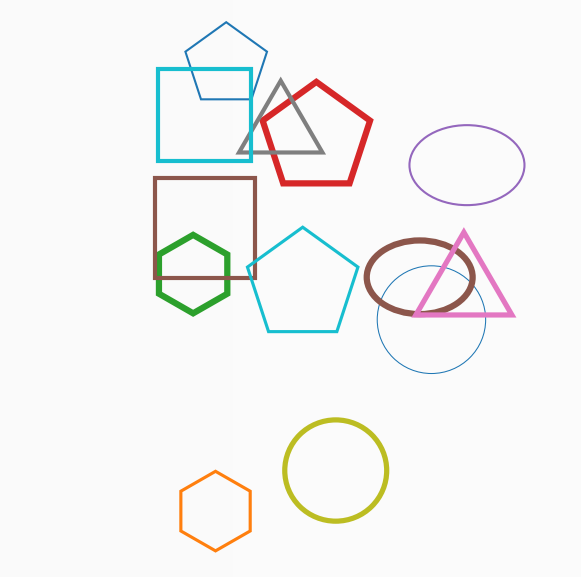[{"shape": "pentagon", "thickness": 1, "radius": 0.37, "center": [0.389, 0.887]}, {"shape": "circle", "thickness": 0.5, "radius": 0.47, "center": [0.742, 0.446]}, {"shape": "hexagon", "thickness": 1.5, "radius": 0.34, "center": [0.371, 0.114]}, {"shape": "hexagon", "thickness": 3, "radius": 0.34, "center": [0.332, 0.524]}, {"shape": "pentagon", "thickness": 3, "radius": 0.49, "center": [0.544, 0.76]}, {"shape": "oval", "thickness": 1, "radius": 0.49, "center": [0.803, 0.713]}, {"shape": "square", "thickness": 2, "radius": 0.43, "center": [0.353, 0.605]}, {"shape": "oval", "thickness": 3, "radius": 0.46, "center": [0.722, 0.519]}, {"shape": "triangle", "thickness": 2.5, "radius": 0.48, "center": [0.798, 0.501]}, {"shape": "triangle", "thickness": 2, "radius": 0.41, "center": [0.483, 0.777]}, {"shape": "circle", "thickness": 2.5, "radius": 0.44, "center": [0.578, 0.184]}, {"shape": "pentagon", "thickness": 1.5, "radius": 0.5, "center": [0.521, 0.506]}, {"shape": "square", "thickness": 2, "radius": 0.4, "center": [0.351, 0.8]}]